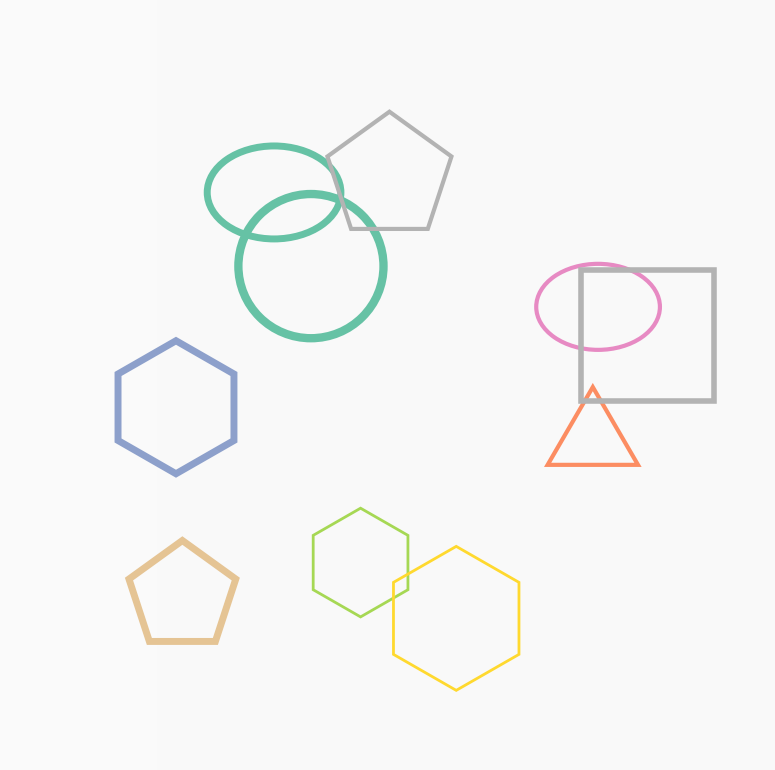[{"shape": "circle", "thickness": 3, "radius": 0.47, "center": [0.401, 0.654]}, {"shape": "oval", "thickness": 2.5, "radius": 0.43, "center": [0.354, 0.75]}, {"shape": "triangle", "thickness": 1.5, "radius": 0.34, "center": [0.765, 0.43]}, {"shape": "hexagon", "thickness": 2.5, "radius": 0.43, "center": [0.227, 0.471]}, {"shape": "oval", "thickness": 1.5, "radius": 0.4, "center": [0.772, 0.601]}, {"shape": "hexagon", "thickness": 1, "radius": 0.35, "center": [0.465, 0.269]}, {"shape": "hexagon", "thickness": 1, "radius": 0.47, "center": [0.589, 0.197]}, {"shape": "pentagon", "thickness": 2.5, "radius": 0.36, "center": [0.235, 0.226]}, {"shape": "square", "thickness": 2, "radius": 0.43, "center": [0.835, 0.564]}, {"shape": "pentagon", "thickness": 1.5, "radius": 0.42, "center": [0.503, 0.771]}]